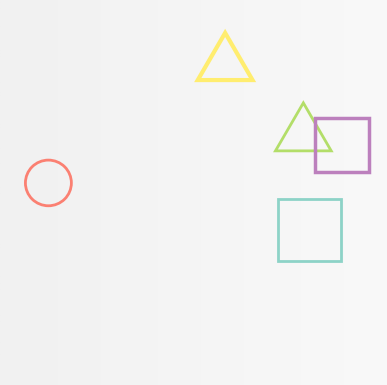[{"shape": "square", "thickness": 2, "radius": 0.41, "center": [0.799, 0.402]}, {"shape": "circle", "thickness": 2, "radius": 0.3, "center": [0.125, 0.525]}, {"shape": "triangle", "thickness": 2, "radius": 0.42, "center": [0.783, 0.65]}, {"shape": "square", "thickness": 2.5, "radius": 0.35, "center": [0.883, 0.624]}, {"shape": "triangle", "thickness": 3, "radius": 0.41, "center": [0.581, 0.833]}]